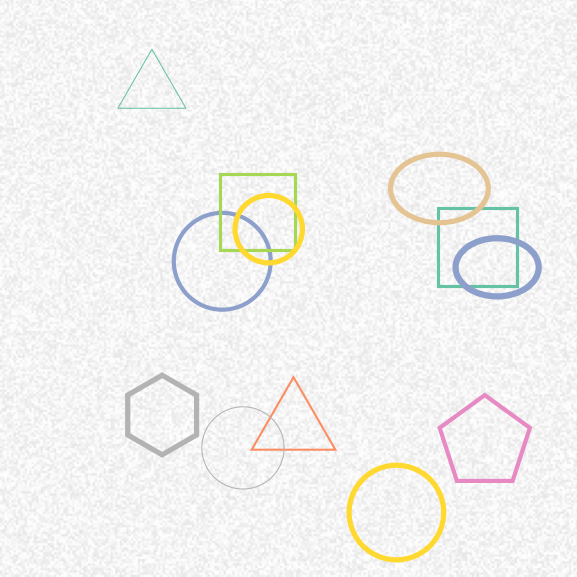[{"shape": "triangle", "thickness": 0.5, "radius": 0.34, "center": [0.263, 0.846]}, {"shape": "square", "thickness": 1.5, "radius": 0.34, "center": [0.827, 0.571]}, {"shape": "triangle", "thickness": 1, "radius": 0.42, "center": [0.508, 0.262]}, {"shape": "circle", "thickness": 2, "radius": 0.42, "center": [0.385, 0.547]}, {"shape": "oval", "thickness": 3, "radius": 0.36, "center": [0.861, 0.536]}, {"shape": "pentagon", "thickness": 2, "radius": 0.41, "center": [0.839, 0.233]}, {"shape": "square", "thickness": 1.5, "radius": 0.33, "center": [0.446, 0.632]}, {"shape": "circle", "thickness": 2.5, "radius": 0.29, "center": [0.465, 0.602]}, {"shape": "circle", "thickness": 2.5, "radius": 0.41, "center": [0.686, 0.112]}, {"shape": "oval", "thickness": 2.5, "radius": 0.42, "center": [0.761, 0.673]}, {"shape": "hexagon", "thickness": 2.5, "radius": 0.34, "center": [0.281, 0.28]}, {"shape": "circle", "thickness": 0.5, "radius": 0.36, "center": [0.421, 0.224]}]